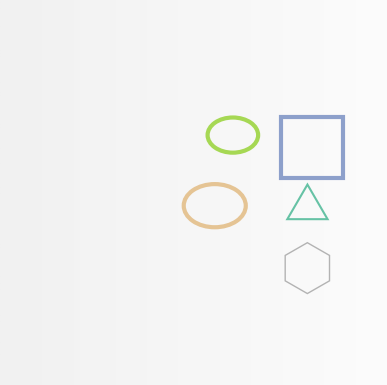[{"shape": "triangle", "thickness": 1.5, "radius": 0.3, "center": [0.793, 0.461]}, {"shape": "square", "thickness": 3, "radius": 0.4, "center": [0.805, 0.617]}, {"shape": "oval", "thickness": 3, "radius": 0.33, "center": [0.601, 0.649]}, {"shape": "oval", "thickness": 3, "radius": 0.4, "center": [0.554, 0.466]}, {"shape": "hexagon", "thickness": 1, "radius": 0.33, "center": [0.793, 0.304]}]